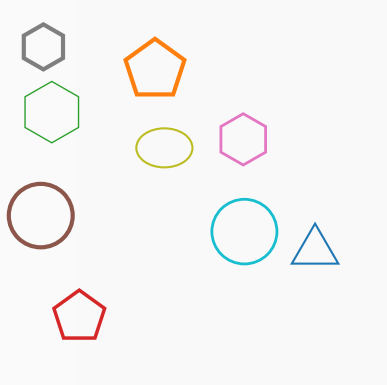[{"shape": "triangle", "thickness": 1.5, "radius": 0.35, "center": [0.813, 0.35]}, {"shape": "pentagon", "thickness": 3, "radius": 0.4, "center": [0.4, 0.819]}, {"shape": "hexagon", "thickness": 1, "radius": 0.4, "center": [0.134, 0.709]}, {"shape": "pentagon", "thickness": 2.5, "radius": 0.34, "center": [0.205, 0.178]}, {"shape": "circle", "thickness": 3, "radius": 0.41, "center": [0.105, 0.44]}, {"shape": "hexagon", "thickness": 2, "radius": 0.33, "center": [0.628, 0.638]}, {"shape": "hexagon", "thickness": 3, "radius": 0.29, "center": [0.112, 0.878]}, {"shape": "oval", "thickness": 1.5, "radius": 0.36, "center": [0.424, 0.616]}, {"shape": "circle", "thickness": 2, "radius": 0.42, "center": [0.631, 0.398]}]